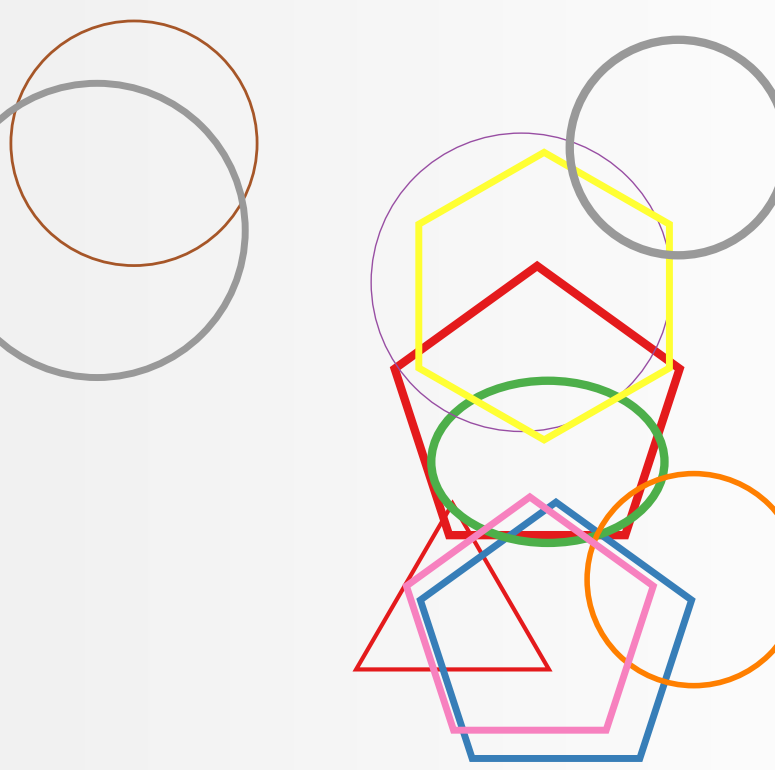[{"shape": "pentagon", "thickness": 3, "radius": 0.97, "center": [0.693, 0.461]}, {"shape": "triangle", "thickness": 1.5, "radius": 0.72, "center": [0.584, 0.202]}, {"shape": "pentagon", "thickness": 2.5, "radius": 0.92, "center": [0.717, 0.164]}, {"shape": "oval", "thickness": 3, "radius": 0.75, "center": [0.707, 0.4]}, {"shape": "circle", "thickness": 0.5, "radius": 0.97, "center": [0.673, 0.633]}, {"shape": "circle", "thickness": 2, "radius": 0.69, "center": [0.895, 0.247]}, {"shape": "hexagon", "thickness": 2.5, "radius": 0.93, "center": [0.702, 0.615]}, {"shape": "circle", "thickness": 1, "radius": 0.79, "center": [0.173, 0.814]}, {"shape": "pentagon", "thickness": 2.5, "radius": 0.84, "center": [0.684, 0.187]}, {"shape": "circle", "thickness": 3, "radius": 0.7, "center": [0.875, 0.808]}, {"shape": "circle", "thickness": 2.5, "radius": 0.96, "center": [0.125, 0.701]}]